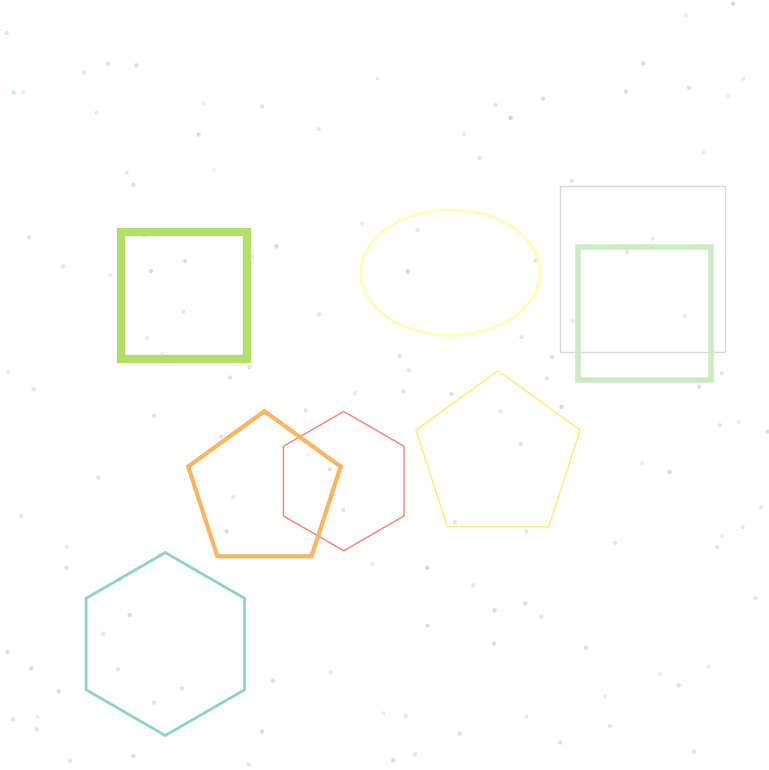[{"shape": "hexagon", "thickness": 1, "radius": 0.59, "center": [0.215, 0.164]}, {"shape": "oval", "thickness": 1, "radius": 0.58, "center": [0.585, 0.646]}, {"shape": "hexagon", "thickness": 0.5, "radius": 0.45, "center": [0.446, 0.375]}, {"shape": "pentagon", "thickness": 1.5, "radius": 0.52, "center": [0.343, 0.362]}, {"shape": "square", "thickness": 3, "radius": 0.41, "center": [0.239, 0.616]}, {"shape": "square", "thickness": 0.5, "radius": 0.54, "center": [0.835, 0.65]}, {"shape": "square", "thickness": 2, "radius": 0.43, "center": [0.837, 0.593]}, {"shape": "pentagon", "thickness": 0.5, "radius": 0.56, "center": [0.647, 0.407]}]